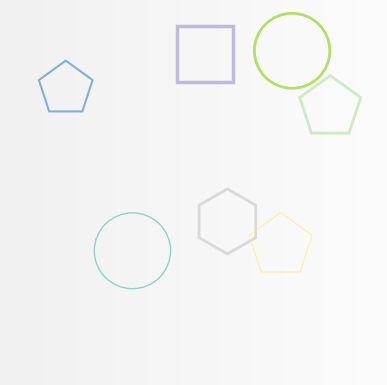[{"shape": "circle", "thickness": 1, "radius": 0.49, "center": [0.342, 0.349]}, {"shape": "square", "thickness": 2.5, "radius": 0.36, "center": [0.529, 0.859]}, {"shape": "pentagon", "thickness": 1.5, "radius": 0.36, "center": [0.17, 0.77]}, {"shape": "circle", "thickness": 2, "radius": 0.49, "center": [0.754, 0.868]}, {"shape": "hexagon", "thickness": 2, "radius": 0.42, "center": [0.587, 0.425]}, {"shape": "pentagon", "thickness": 2, "radius": 0.41, "center": [0.852, 0.721]}, {"shape": "pentagon", "thickness": 0.5, "radius": 0.43, "center": [0.724, 0.363]}]